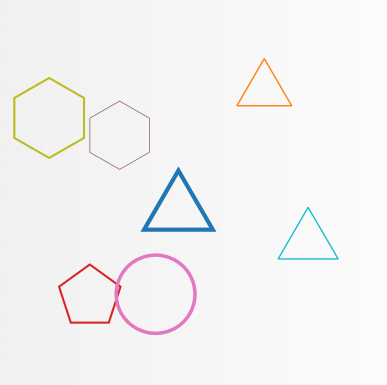[{"shape": "triangle", "thickness": 3, "radius": 0.51, "center": [0.46, 0.455]}, {"shape": "triangle", "thickness": 1, "radius": 0.41, "center": [0.682, 0.766]}, {"shape": "pentagon", "thickness": 1.5, "radius": 0.42, "center": [0.232, 0.23]}, {"shape": "hexagon", "thickness": 0.5, "radius": 0.44, "center": [0.309, 0.649]}, {"shape": "circle", "thickness": 2.5, "radius": 0.51, "center": [0.402, 0.236]}, {"shape": "hexagon", "thickness": 1.5, "radius": 0.52, "center": [0.127, 0.694]}, {"shape": "triangle", "thickness": 1, "radius": 0.45, "center": [0.795, 0.372]}]